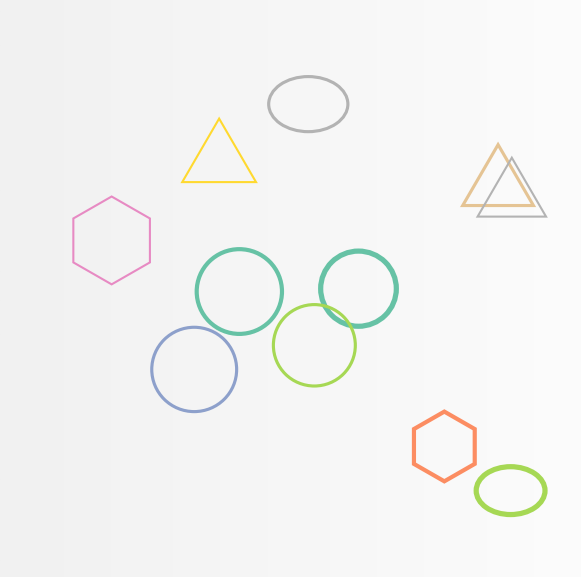[{"shape": "circle", "thickness": 2, "radius": 0.37, "center": [0.412, 0.494]}, {"shape": "circle", "thickness": 2.5, "radius": 0.33, "center": [0.617, 0.499]}, {"shape": "hexagon", "thickness": 2, "radius": 0.3, "center": [0.764, 0.226]}, {"shape": "circle", "thickness": 1.5, "radius": 0.37, "center": [0.334, 0.359]}, {"shape": "hexagon", "thickness": 1, "radius": 0.38, "center": [0.192, 0.583]}, {"shape": "circle", "thickness": 1.5, "radius": 0.35, "center": [0.541, 0.401]}, {"shape": "oval", "thickness": 2.5, "radius": 0.3, "center": [0.878, 0.15]}, {"shape": "triangle", "thickness": 1, "radius": 0.37, "center": [0.377, 0.72]}, {"shape": "triangle", "thickness": 1.5, "radius": 0.35, "center": [0.857, 0.678]}, {"shape": "oval", "thickness": 1.5, "radius": 0.34, "center": [0.53, 0.819]}, {"shape": "triangle", "thickness": 1, "radius": 0.34, "center": [0.881, 0.658]}]